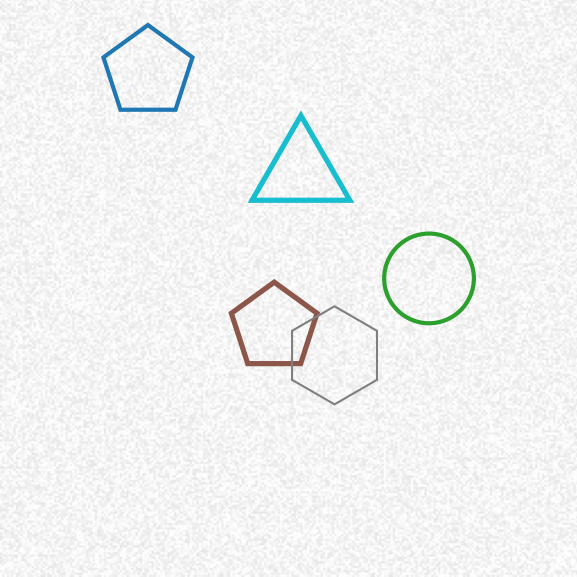[{"shape": "pentagon", "thickness": 2, "radius": 0.41, "center": [0.256, 0.875]}, {"shape": "circle", "thickness": 2, "radius": 0.39, "center": [0.743, 0.517]}, {"shape": "pentagon", "thickness": 2.5, "radius": 0.39, "center": [0.475, 0.433]}, {"shape": "hexagon", "thickness": 1, "radius": 0.42, "center": [0.579, 0.384]}, {"shape": "triangle", "thickness": 2.5, "radius": 0.49, "center": [0.521, 0.701]}]